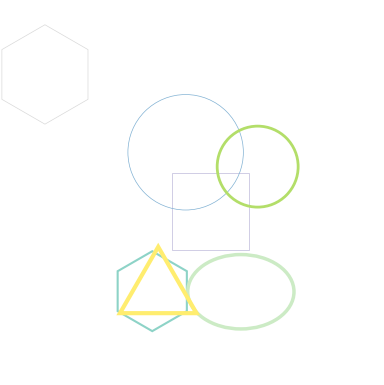[{"shape": "hexagon", "thickness": 1.5, "radius": 0.52, "center": [0.395, 0.244]}, {"shape": "square", "thickness": 0.5, "radius": 0.5, "center": [0.547, 0.452]}, {"shape": "circle", "thickness": 0.5, "radius": 0.75, "center": [0.482, 0.604]}, {"shape": "circle", "thickness": 2, "radius": 0.53, "center": [0.669, 0.567]}, {"shape": "hexagon", "thickness": 0.5, "radius": 0.65, "center": [0.117, 0.807]}, {"shape": "oval", "thickness": 2.5, "radius": 0.69, "center": [0.626, 0.242]}, {"shape": "triangle", "thickness": 3, "radius": 0.57, "center": [0.411, 0.244]}]